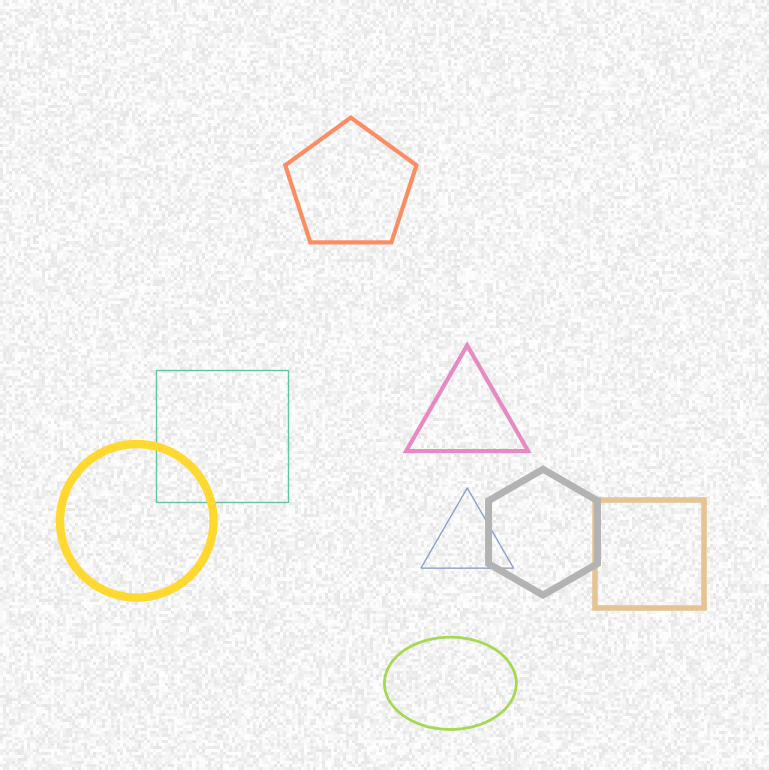[{"shape": "square", "thickness": 0.5, "radius": 0.43, "center": [0.289, 0.433]}, {"shape": "pentagon", "thickness": 1.5, "radius": 0.45, "center": [0.456, 0.758]}, {"shape": "triangle", "thickness": 0.5, "radius": 0.35, "center": [0.607, 0.297]}, {"shape": "triangle", "thickness": 1.5, "radius": 0.46, "center": [0.607, 0.46]}, {"shape": "oval", "thickness": 1, "radius": 0.43, "center": [0.585, 0.113]}, {"shape": "circle", "thickness": 3, "radius": 0.5, "center": [0.178, 0.324]}, {"shape": "square", "thickness": 2, "radius": 0.35, "center": [0.844, 0.28]}, {"shape": "hexagon", "thickness": 2.5, "radius": 0.41, "center": [0.705, 0.309]}]